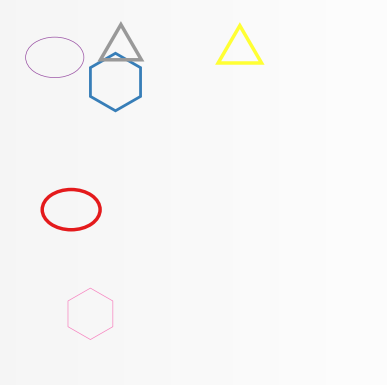[{"shape": "oval", "thickness": 2.5, "radius": 0.37, "center": [0.184, 0.455]}, {"shape": "hexagon", "thickness": 2, "radius": 0.37, "center": [0.298, 0.787]}, {"shape": "oval", "thickness": 0.5, "radius": 0.38, "center": [0.141, 0.851]}, {"shape": "triangle", "thickness": 2.5, "radius": 0.32, "center": [0.619, 0.869]}, {"shape": "hexagon", "thickness": 0.5, "radius": 0.33, "center": [0.233, 0.185]}, {"shape": "triangle", "thickness": 2.5, "radius": 0.31, "center": [0.312, 0.875]}]